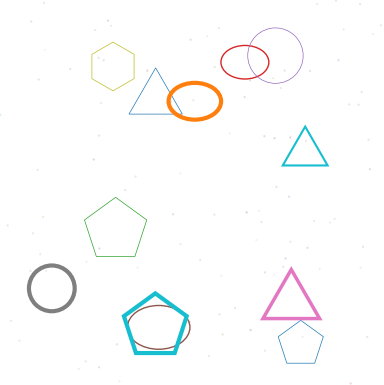[{"shape": "pentagon", "thickness": 0.5, "radius": 0.31, "center": [0.781, 0.106]}, {"shape": "triangle", "thickness": 0.5, "radius": 0.4, "center": [0.404, 0.744]}, {"shape": "oval", "thickness": 3, "radius": 0.34, "center": [0.506, 0.737]}, {"shape": "pentagon", "thickness": 0.5, "radius": 0.43, "center": [0.3, 0.402]}, {"shape": "oval", "thickness": 1, "radius": 0.31, "center": [0.636, 0.838]}, {"shape": "circle", "thickness": 0.5, "radius": 0.36, "center": [0.715, 0.855]}, {"shape": "oval", "thickness": 1, "radius": 0.41, "center": [0.412, 0.15]}, {"shape": "triangle", "thickness": 2.5, "radius": 0.42, "center": [0.757, 0.215]}, {"shape": "circle", "thickness": 3, "radius": 0.3, "center": [0.135, 0.251]}, {"shape": "hexagon", "thickness": 0.5, "radius": 0.32, "center": [0.293, 0.827]}, {"shape": "pentagon", "thickness": 3, "radius": 0.43, "center": [0.403, 0.152]}, {"shape": "triangle", "thickness": 1.5, "radius": 0.34, "center": [0.793, 0.604]}]